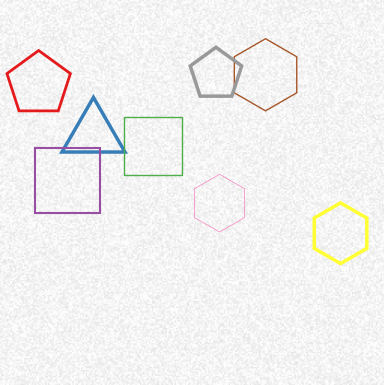[{"shape": "pentagon", "thickness": 2, "radius": 0.43, "center": [0.1, 0.782]}, {"shape": "triangle", "thickness": 2.5, "radius": 0.47, "center": [0.243, 0.652]}, {"shape": "square", "thickness": 1, "radius": 0.38, "center": [0.397, 0.621]}, {"shape": "square", "thickness": 1.5, "radius": 0.42, "center": [0.175, 0.531]}, {"shape": "hexagon", "thickness": 2.5, "radius": 0.39, "center": [0.885, 0.394]}, {"shape": "hexagon", "thickness": 1, "radius": 0.47, "center": [0.69, 0.806]}, {"shape": "hexagon", "thickness": 0.5, "radius": 0.37, "center": [0.57, 0.472]}, {"shape": "pentagon", "thickness": 2.5, "radius": 0.35, "center": [0.561, 0.807]}]